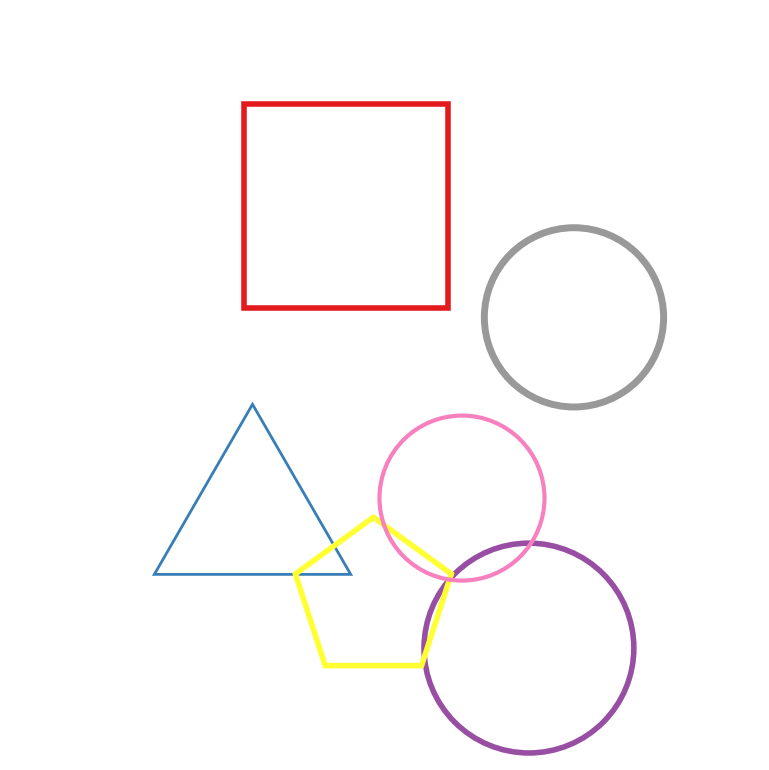[{"shape": "square", "thickness": 2, "radius": 0.66, "center": [0.449, 0.733]}, {"shape": "triangle", "thickness": 1, "radius": 0.74, "center": [0.328, 0.328]}, {"shape": "circle", "thickness": 2, "radius": 0.68, "center": [0.687, 0.158]}, {"shape": "pentagon", "thickness": 2, "radius": 0.53, "center": [0.485, 0.222]}, {"shape": "circle", "thickness": 1.5, "radius": 0.54, "center": [0.6, 0.353]}, {"shape": "circle", "thickness": 2.5, "radius": 0.58, "center": [0.745, 0.588]}]